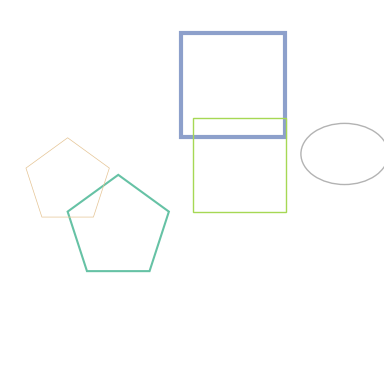[{"shape": "pentagon", "thickness": 1.5, "radius": 0.69, "center": [0.307, 0.408]}, {"shape": "square", "thickness": 3, "radius": 0.67, "center": [0.605, 0.779]}, {"shape": "square", "thickness": 1, "radius": 0.61, "center": [0.622, 0.571]}, {"shape": "pentagon", "thickness": 0.5, "radius": 0.57, "center": [0.176, 0.528]}, {"shape": "oval", "thickness": 1, "radius": 0.57, "center": [0.895, 0.6]}]